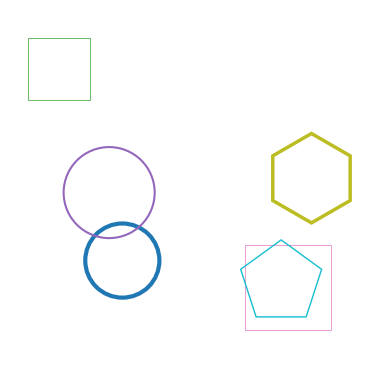[{"shape": "circle", "thickness": 3, "radius": 0.48, "center": [0.318, 0.323]}, {"shape": "square", "thickness": 0.5, "radius": 0.4, "center": [0.153, 0.82]}, {"shape": "circle", "thickness": 1.5, "radius": 0.59, "center": [0.284, 0.5]}, {"shape": "square", "thickness": 0.5, "radius": 0.55, "center": [0.748, 0.253]}, {"shape": "hexagon", "thickness": 2.5, "radius": 0.58, "center": [0.809, 0.537]}, {"shape": "pentagon", "thickness": 1, "radius": 0.55, "center": [0.73, 0.266]}]